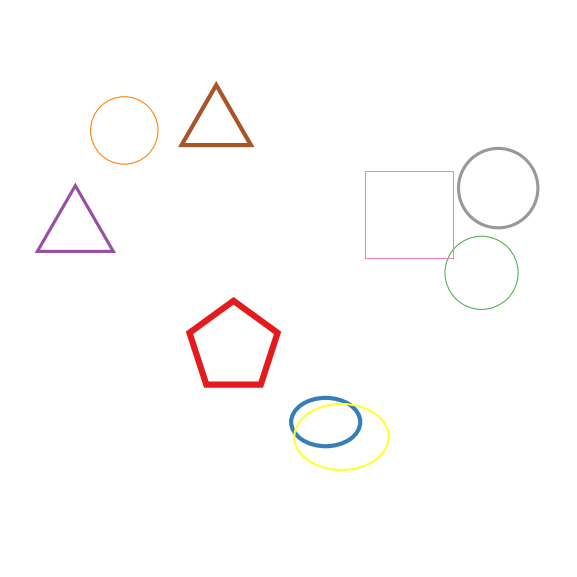[{"shape": "pentagon", "thickness": 3, "radius": 0.4, "center": [0.404, 0.398]}, {"shape": "oval", "thickness": 2, "radius": 0.3, "center": [0.564, 0.268]}, {"shape": "circle", "thickness": 0.5, "radius": 0.32, "center": [0.834, 0.527]}, {"shape": "triangle", "thickness": 1.5, "radius": 0.38, "center": [0.13, 0.602]}, {"shape": "circle", "thickness": 0.5, "radius": 0.29, "center": [0.215, 0.773]}, {"shape": "oval", "thickness": 1, "radius": 0.41, "center": [0.591, 0.242]}, {"shape": "triangle", "thickness": 2, "radius": 0.35, "center": [0.374, 0.783]}, {"shape": "square", "thickness": 0.5, "radius": 0.38, "center": [0.708, 0.628]}, {"shape": "circle", "thickness": 1.5, "radius": 0.34, "center": [0.863, 0.673]}]